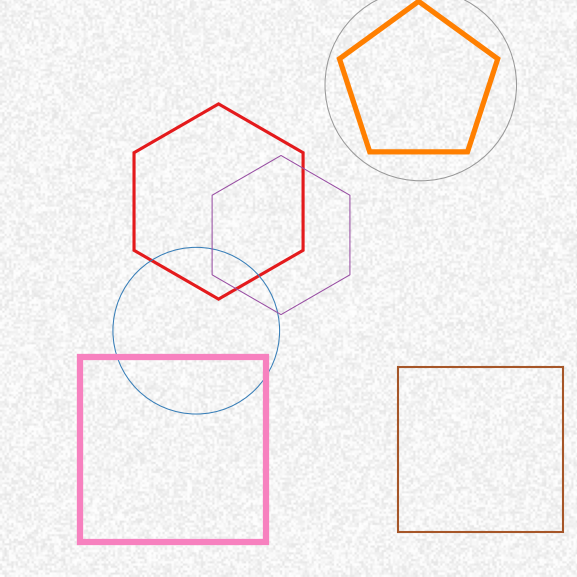[{"shape": "hexagon", "thickness": 1.5, "radius": 0.85, "center": [0.378, 0.65]}, {"shape": "circle", "thickness": 0.5, "radius": 0.72, "center": [0.34, 0.427]}, {"shape": "hexagon", "thickness": 0.5, "radius": 0.69, "center": [0.487, 0.592]}, {"shape": "pentagon", "thickness": 2.5, "radius": 0.72, "center": [0.725, 0.853]}, {"shape": "square", "thickness": 1, "radius": 0.71, "center": [0.831, 0.221]}, {"shape": "square", "thickness": 3, "radius": 0.8, "center": [0.299, 0.221]}, {"shape": "circle", "thickness": 0.5, "radius": 0.83, "center": [0.729, 0.852]}]